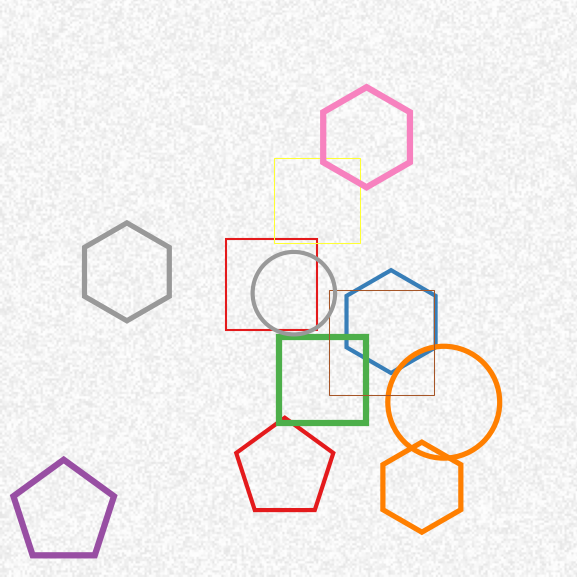[{"shape": "pentagon", "thickness": 2, "radius": 0.44, "center": [0.493, 0.187]}, {"shape": "square", "thickness": 1, "radius": 0.39, "center": [0.47, 0.506]}, {"shape": "hexagon", "thickness": 2, "radius": 0.45, "center": [0.677, 0.442]}, {"shape": "square", "thickness": 3, "radius": 0.37, "center": [0.559, 0.341]}, {"shape": "pentagon", "thickness": 3, "radius": 0.46, "center": [0.11, 0.112]}, {"shape": "circle", "thickness": 2.5, "radius": 0.48, "center": [0.768, 0.303]}, {"shape": "hexagon", "thickness": 2.5, "radius": 0.39, "center": [0.731, 0.156]}, {"shape": "square", "thickness": 0.5, "radius": 0.37, "center": [0.549, 0.652]}, {"shape": "square", "thickness": 0.5, "radius": 0.45, "center": [0.661, 0.406]}, {"shape": "hexagon", "thickness": 3, "radius": 0.43, "center": [0.635, 0.762]}, {"shape": "circle", "thickness": 2, "radius": 0.36, "center": [0.509, 0.491]}, {"shape": "hexagon", "thickness": 2.5, "radius": 0.42, "center": [0.22, 0.528]}]